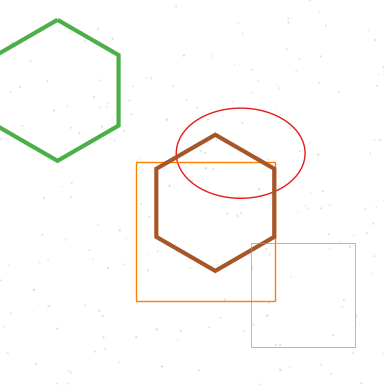[{"shape": "oval", "thickness": 1, "radius": 0.84, "center": [0.625, 0.602]}, {"shape": "hexagon", "thickness": 3, "radius": 0.92, "center": [0.149, 0.765]}, {"shape": "square", "thickness": 1, "radius": 0.9, "center": [0.534, 0.398]}, {"shape": "hexagon", "thickness": 3, "radius": 0.88, "center": [0.559, 0.473]}, {"shape": "square", "thickness": 0.5, "radius": 0.68, "center": [0.787, 0.233]}]